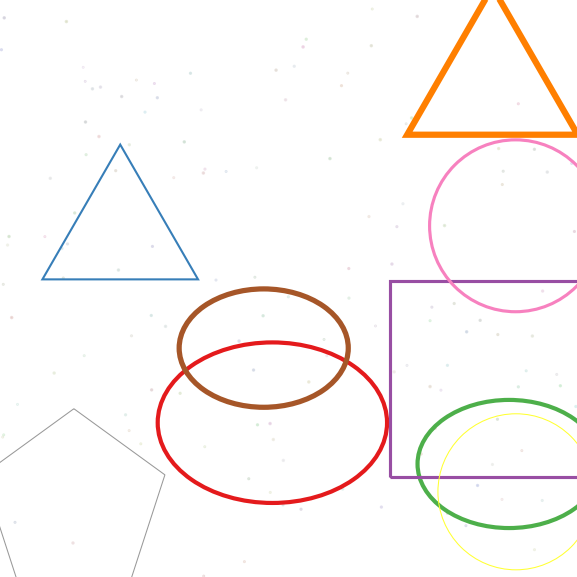[{"shape": "oval", "thickness": 2, "radius": 0.99, "center": [0.472, 0.267]}, {"shape": "triangle", "thickness": 1, "radius": 0.78, "center": [0.208, 0.593]}, {"shape": "oval", "thickness": 2, "radius": 0.79, "center": [0.881, 0.196]}, {"shape": "square", "thickness": 1.5, "radius": 0.85, "center": [0.845, 0.343]}, {"shape": "triangle", "thickness": 3, "radius": 0.85, "center": [0.853, 0.851]}, {"shape": "circle", "thickness": 0.5, "radius": 0.68, "center": [0.893, 0.148]}, {"shape": "oval", "thickness": 2.5, "radius": 0.73, "center": [0.457, 0.396]}, {"shape": "circle", "thickness": 1.5, "radius": 0.74, "center": [0.893, 0.608]}, {"shape": "pentagon", "thickness": 0.5, "radius": 0.83, "center": [0.128, 0.126]}]